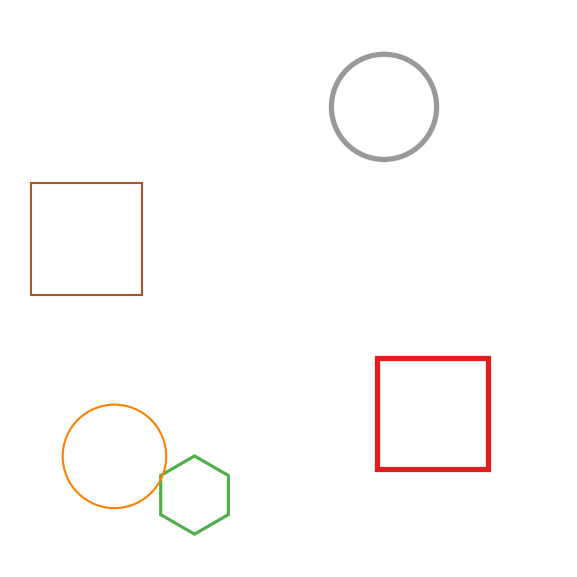[{"shape": "square", "thickness": 2.5, "radius": 0.48, "center": [0.749, 0.283]}, {"shape": "hexagon", "thickness": 1.5, "radius": 0.34, "center": [0.337, 0.142]}, {"shape": "circle", "thickness": 1, "radius": 0.45, "center": [0.198, 0.209]}, {"shape": "square", "thickness": 1, "radius": 0.48, "center": [0.149, 0.585]}, {"shape": "circle", "thickness": 2.5, "radius": 0.46, "center": [0.665, 0.814]}]